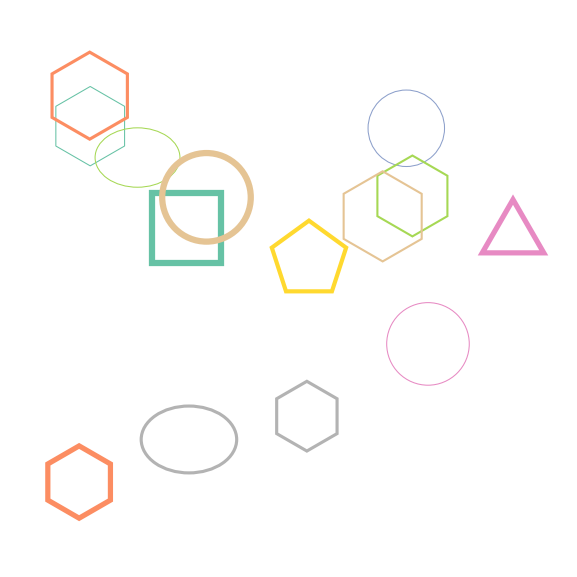[{"shape": "square", "thickness": 3, "radius": 0.3, "center": [0.323, 0.604]}, {"shape": "hexagon", "thickness": 0.5, "radius": 0.34, "center": [0.156, 0.781]}, {"shape": "hexagon", "thickness": 2.5, "radius": 0.31, "center": [0.137, 0.164]}, {"shape": "hexagon", "thickness": 1.5, "radius": 0.38, "center": [0.155, 0.833]}, {"shape": "circle", "thickness": 0.5, "radius": 0.33, "center": [0.704, 0.777]}, {"shape": "triangle", "thickness": 2.5, "radius": 0.31, "center": [0.888, 0.592]}, {"shape": "circle", "thickness": 0.5, "radius": 0.36, "center": [0.741, 0.404]}, {"shape": "hexagon", "thickness": 1, "radius": 0.35, "center": [0.714, 0.66]}, {"shape": "oval", "thickness": 0.5, "radius": 0.37, "center": [0.238, 0.726]}, {"shape": "pentagon", "thickness": 2, "radius": 0.34, "center": [0.535, 0.549]}, {"shape": "hexagon", "thickness": 1, "radius": 0.39, "center": [0.663, 0.625]}, {"shape": "circle", "thickness": 3, "radius": 0.38, "center": [0.358, 0.657]}, {"shape": "oval", "thickness": 1.5, "radius": 0.41, "center": [0.327, 0.238]}, {"shape": "hexagon", "thickness": 1.5, "radius": 0.3, "center": [0.531, 0.278]}]